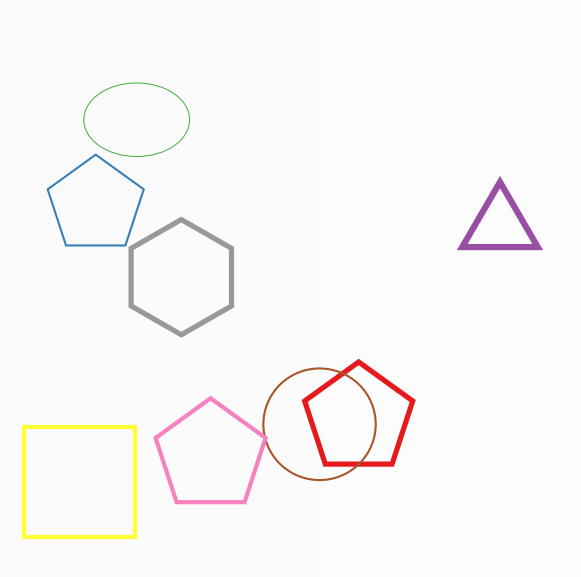[{"shape": "pentagon", "thickness": 2.5, "radius": 0.49, "center": [0.617, 0.275]}, {"shape": "pentagon", "thickness": 1, "radius": 0.43, "center": [0.165, 0.644]}, {"shape": "oval", "thickness": 0.5, "radius": 0.46, "center": [0.235, 0.792]}, {"shape": "triangle", "thickness": 3, "radius": 0.38, "center": [0.86, 0.609]}, {"shape": "square", "thickness": 2, "radius": 0.48, "center": [0.137, 0.165]}, {"shape": "circle", "thickness": 1, "radius": 0.48, "center": [0.55, 0.264]}, {"shape": "pentagon", "thickness": 2, "radius": 0.5, "center": [0.362, 0.21]}, {"shape": "hexagon", "thickness": 2.5, "radius": 0.5, "center": [0.312, 0.519]}]